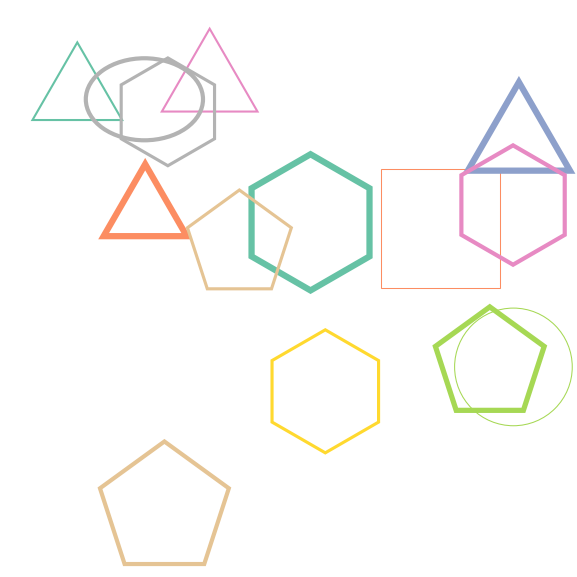[{"shape": "triangle", "thickness": 1, "radius": 0.45, "center": [0.134, 0.836]}, {"shape": "hexagon", "thickness": 3, "radius": 0.59, "center": [0.538, 0.614]}, {"shape": "square", "thickness": 0.5, "radius": 0.51, "center": [0.763, 0.603]}, {"shape": "triangle", "thickness": 3, "radius": 0.42, "center": [0.251, 0.632]}, {"shape": "triangle", "thickness": 3, "radius": 0.51, "center": [0.899, 0.755]}, {"shape": "triangle", "thickness": 1, "radius": 0.48, "center": [0.363, 0.854]}, {"shape": "hexagon", "thickness": 2, "radius": 0.52, "center": [0.888, 0.644]}, {"shape": "pentagon", "thickness": 2.5, "radius": 0.5, "center": [0.848, 0.369]}, {"shape": "circle", "thickness": 0.5, "radius": 0.51, "center": [0.889, 0.364]}, {"shape": "hexagon", "thickness": 1.5, "radius": 0.53, "center": [0.563, 0.322]}, {"shape": "pentagon", "thickness": 2, "radius": 0.59, "center": [0.285, 0.117]}, {"shape": "pentagon", "thickness": 1.5, "radius": 0.47, "center": [0.415, 0.576]}, {"shape": "oval", "thickness": 2, "radius": 0.51, "center": [0.25, 0.827]}, {"shape": "hexagon", "thickness": 1.5, "radius": 0.47, "center": [0.291, 0.805]}]